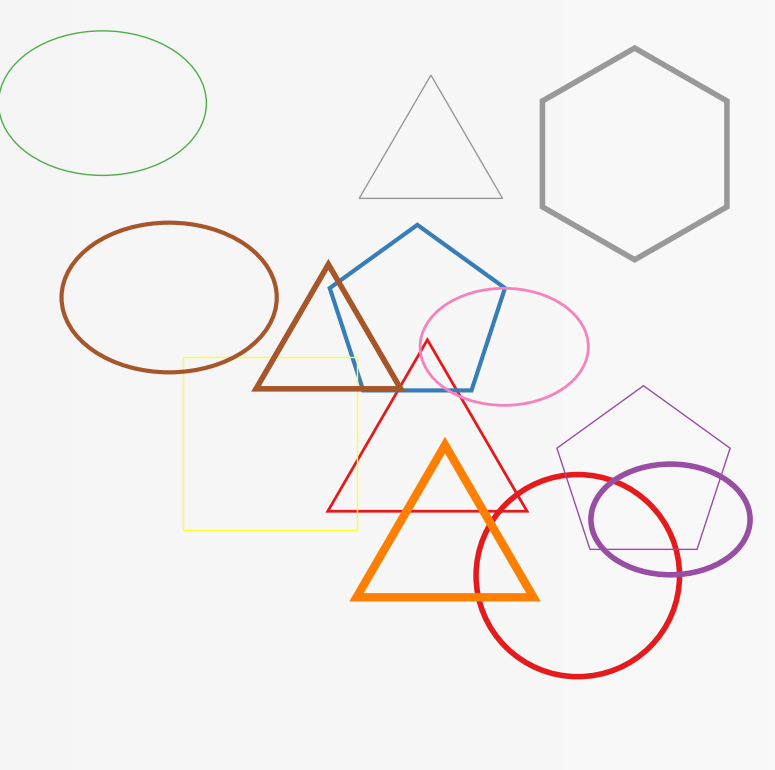[{"shape": "circle", "thickness": 2, "radius": 0.66, "center": [0.746, 0.252]}, {"shape": "triangle", "thickness": 1, "radius": 0.74, "center": [0.552, 0.41]}, {"shape": "pentagon", "thickness": 1.5, "radius": 0.59, "center": [0.539, 0.589]}, {"shape": "oval", "thickness": 0.5, "radius": 0.67, "center": [0.132, 0.866]}, {"shape": "pentagon", "thickness": 0.5, "radius": 0.59, "center": [0.83, 0.382]}, {"shape": "oval", "thickness": 2, "radius": 0.51, "center": [0.865, 0.325]}, {"shape": "triangle", "thickness": 3, "radius": 0.66, "center": [0.574, 0.29]}, {"shape": "square", "thickness": 0.5, "radius": 0.56, "center": [0.348, 0.424]}, {"shape": "oval", "thickness": 1.5, "radius": 0.69, "center": [0.218, 0.614]}, {"shape": "triangle", "thickness": 2, "radius": 0.54, "center": [0.424, 0.549]}, {"shape": "oval", "thickness": 1, "radius": 0.54, "center": [0.651, 0.55]}, {"shape": "triangle", "thickness": 0.5, "radius": 0.53, "center": [0.556, 0.796]}, {"shape": "hexagon", "thickness": 2, "radius": 0.69, "center": [0.819, 0.8]}]